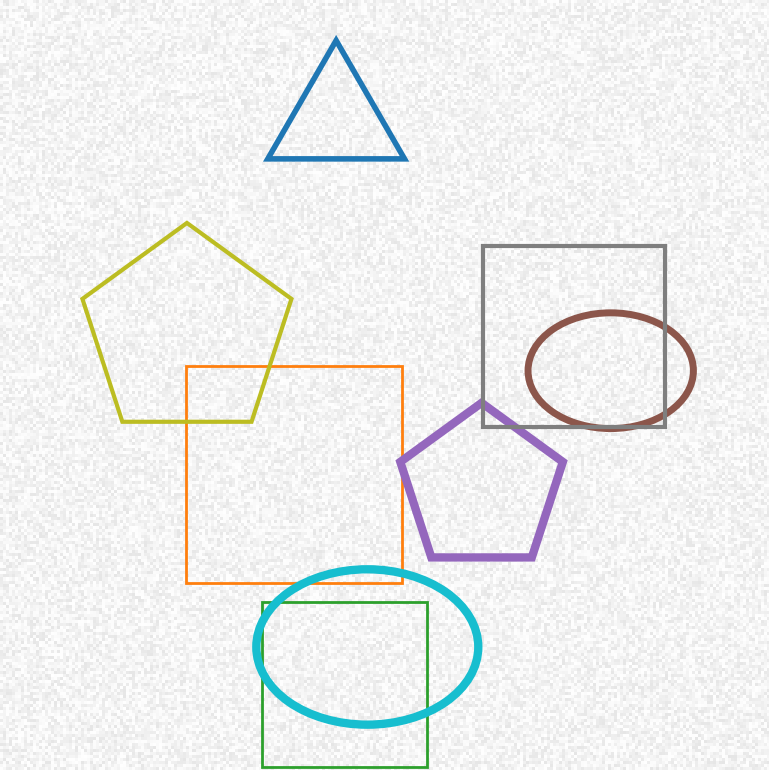[{"shape": "triangle", "thickness": 2, "radius": 0.51, "center": [0.437, 0.845]}, {"shape": "square", "thickness": 1, "radius": 0.7, "center": [0.382, 0.384]}, {"shape": "square", "thickness": 1, "radius": 0.54, "center": [0.448, 0.111]}, {"shape": "pentagon", "thickness": 3, "radius": 0.55, "center": [0.625, 0.366]}, {"shape": "oval", "thickness": 2.5, "radius": 0.54, "center": [0.793, 0.519]}, {"shape": "square", "thickness": 1.5, "radius": 0.59, "center": [0.746, 0.563]}, {"shape": "pentagon", "thickness": 1.5, "radius": 0.71, "center": [0.243, 0.568]}, {"shape": "oval", "thickness": 3, "radius": 0.72, "center": [0.477, 0.16]}]